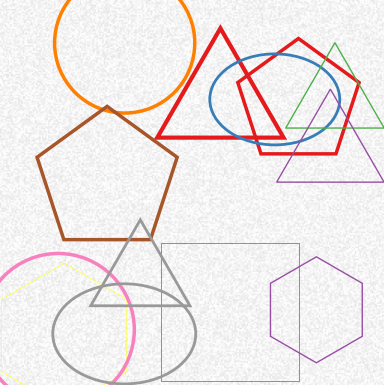[{"shape": "pentagon", "thickness": 2.5, "radius": 0.83, "center": [0.775, 0.734]}, {"shape": "triangle", "thickness": 3, "radius": 0.95, "center": [0.572, 0.737]}, {"shape": "oval", "thickness": 2, "radius": 0.84, "center": [0.714, 0.742]}, {"shape": "triangle", "thickness": 1, "radius": 0.74, "center": [0.87, 0.741]}, {"shape": "triangle", "thickness": 1, "radius": 0.81, "center": [0.858, 0.607]}, {"shape": "hexagon", "thickness": 1, "radius": 0.69, "center": [0.822, 0.195]}, {"shape": "circle", "thickness": 2.5, "radius": 0.91, "center": [0.324, 0.888]}, {"shape": "hexagon", "thickness": 0.5, "radius": 0.94, "center": [0.167, 0.129]}, {"shape": "pentagon", "thickness": 2.5, "radius": 0.96, "center": [0.278, 0.532]}, {"shape": "square", "thickness": 0.5, "radius": 0.9, "center": [0.597, 0.19]}, {"shape": "circle", "thickness": 2.5, "radius": 0.99, "center": [0.151, 0.144]}, {"shape": "triangle", "thickness": 2, "radius": 0.74, "center": [0.364, 0.28]}, {"shape": "oval", "thickness": 2, "radius": 0.93, "center": [0.323, 0.133]}]